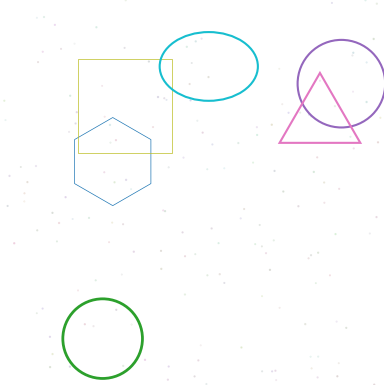[{"shape": "hexagon", "thickness": 0.5, "radius": 0.57, "center": [0.293, 0.58]}, {"shape": "circle", "thickness": 2, "radius": 0.52, "center": [0.267, 0.12]}, {"shape": "circle", "thickness": 1.5, "radius": 0.57, "center": [0.887, 0.783]}, {"shape": "triangle", "thickness": 1.5, "radius": 0.61, "center": [0.831, 0.689]}, {"shape": "square", "thickness": 0.5, "radius": 0.61, "center": [0.324, 0.725]}, {"shape": "oval", "thickness": 1.5, "radius": 0.64, "center": [0.542, 0.827]}]